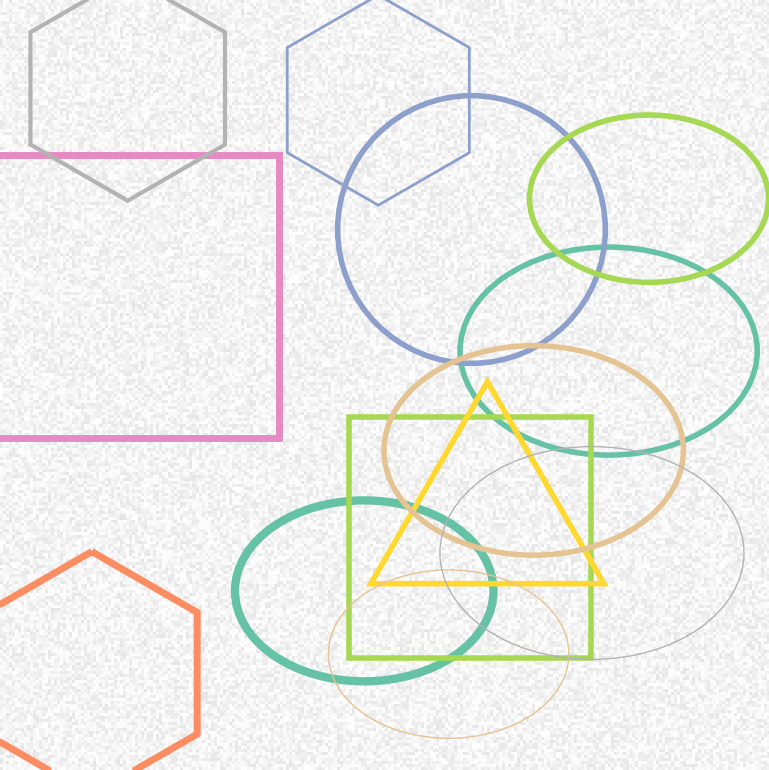[{"shape": "oval", "thickness": 3, "radius": 0.84, "center": [0.473, 0.233]}, {"shape": "oval", "thickness": 2, "radius": 0.96, "center": [0.79, 0.544]}, {"shape": "hexagon", "thickness": 2.5, "radius": 0.79, "center": [0.119, 0.126]}, {"shape": "hexagon", "thickness": 1, "radius": 0.68, "center": [0.491, 0.87]}, {"shape": "circle", "thickness": 2, "radius": 0.87, "center": [0.612, 0.702]}, {"shape": "square", "thickness": 2.5, "radius": 0.92, "center": [0.178, 0.615]}, {"shape": "square", "thickness": 2, "radius": 0.78, "center": [0.61, 0.302]}, {"shape": "oval", "thickness": 2, "radius": 0.78, "center": [0.843, 0.742]}, {"shape": "triangle", "thickness": 2, "radius": 0.87, "center": [0.633, 0.329]}, {"shape": "oval", "thickness": 2, "radius": 0.97, "center": [0.693, 0.415]}, {"shape": "oval", "thickness": 0.5, "radius": 0.78, "center": [0.583, 0.151]}, {"shape": "oval", "thickness": 0.5, "radius": 0.99, "center": [0.769, 0.282]}, {"shape": "hexagon", "thickness": 1.5, "radius": 0.73, "center": [0.166, 0.885]}]